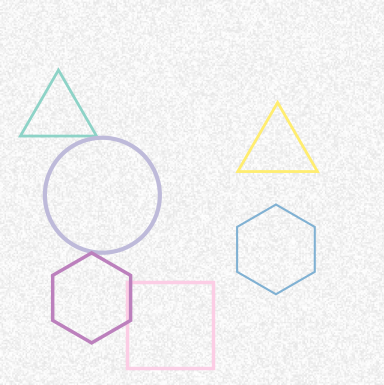[{"shape": "triangle", "thickness": 2, "radius": 0.57, "center": [0.152, 0.704]}, {"shape": "circle", "thickness": 3, "radius": 0.75, "center": [0.266, 0.493]}, {"shape": "hexagon", "thickness": 1.5, "radius": 0.58, "center": [0.717, 0.352]}, {"shape": "square", "thickness": 2.5, "radius": 0.56, "center": [0.442, 0.156]}, {"shape": "hexagon", "thickness": 2.5, "radius": 0.58, "center": [0.238, 0.226]}, {"shape": "triangle", "thickness": 2, "radius": 0.6, "center": [0.721, 0.614]}]